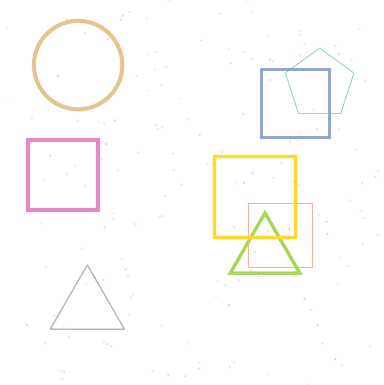[{"shape": "pentagon", "thickness": 0.5, "radius": 0.47, "center": [0.83, 0.781]}, {"shape": "square", "thickness": 0.5, "radius": 0.41, "center": [0.726, 0.39]}, {"shape": "square", "thickness": 2, "radius": 0.44, "center": [0.767, 0.732]}, {"shape": "square", "thickness": 3, "radius": 0.46, "center": [0.163, 0.545]}, {"shape": "triangle", "thickness": 2.5, "radius": 0.52, "center": [0.688, 0.343]}, {"shape": "square", "thickness": 2.5, "radius": 0.53, "center": [0.662, 0.49]}, {"shape": "circle", "thickness": 3, "radius": 0.57, "center": [0.203, 0.831]}, {"shape": "triangle", "thickness": 1, "radius": 0.56, "center": [0.227, 0.201]}]